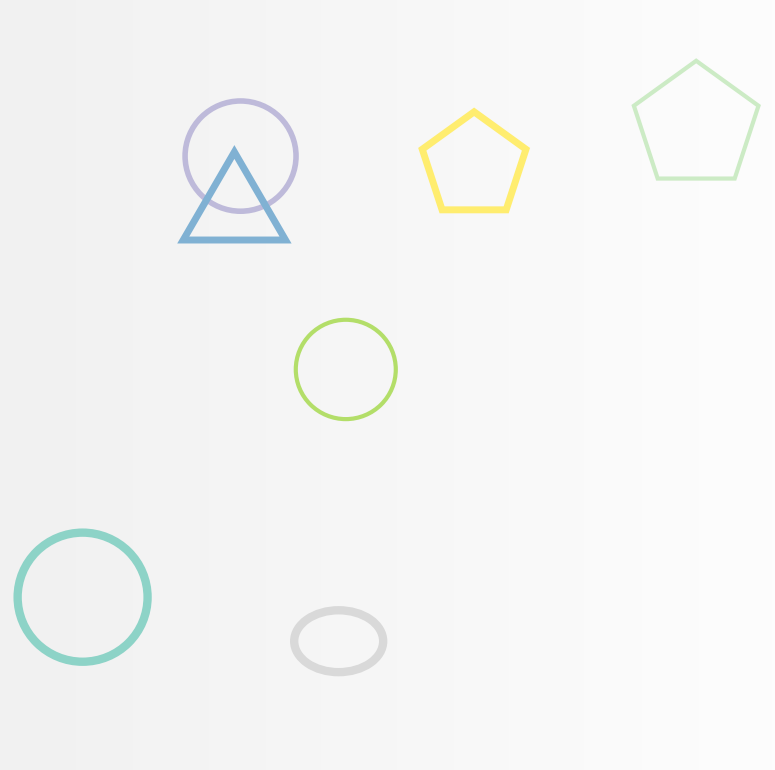[{"shape": "circle", "thickness": 3, "radius": 0.42, "center": [0.107, 0.224]}, {"shape": "circle", "thickness": 2, "radius": 0.36, "center": [0.31, 0.797]}, {"shape": "triangle", "thickness": 2.5, "radius": 0.38, "center": [0.302, 0.726]}, {"shape": "circle", "thickness": 1.5, "radius": 0.32, "center": [0.446, 0.52]}, {"shape": "oval", "thickness": 3, "radius": 0.29, "center": [0.437, 0.167]}, {"shape": "pentagon", "thickness": 1.5, "radius": 0.42, "center": [0.898, 0.837]}, {"shape": "pentagon", "thickness": 2.5, "radius": 0.35, "center": [0.612, 0.784]}]